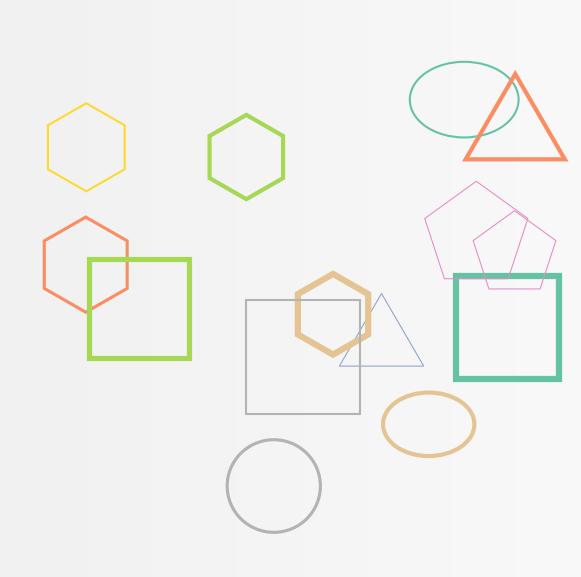[{"shape": "square", "thickness": 3, "radius": 0.44, "center": [0.874, 0.432]}, {"shape": "oval", "thickness": 1, "radius": 0.47, "center": [0.799, 0.827]}, {"shape": "hexagon", "thickness": 1.5, "radius": 0.41, "center": [0.147, 0.541]}, {"shape": "triangle", "thickness": 2, "radius": 0.49, "center": [0.886, 0.773]}, {"shape": "triangle", "thickness": 0.5, "radius": 0.42, "center": [0.656, 0.407]}, {"shape": "pentagon", "thickness": 0.5, "radius": 0.37, "center": [0.885, 0.559]}, {"shape": "pentagon", "thickness": 0.5, "radius": 0.47, "center": [0.819, 0.592]}, {"shape": "square", "thickness": 2.5, "radius": 0.43, "center": [0.239, 0.465]}, {"shape": "hexagon", "thickness": 2, "radius": 0.36, "center": [0.424, 0.727]}, {"shape": "hexagon", "thickness": 1, "radius": 0.38, "center": [0.148, 0.744]}, {"shape": "oval", "thickness": 2, "radius": 0.39, "center": [0.738, 0.264]}, {"shape": "hexagon", "thickness": 3, "radius": 0.35, "center": [0.573, 0.455]}, {"shape": "square", "thickness": 1, "radius": 0.49, "center": [0.521, 0.381]}, {"shape": "circle", "thickness": 1.5, "radius": 0.4, "center": [0.471, 0.158]}]